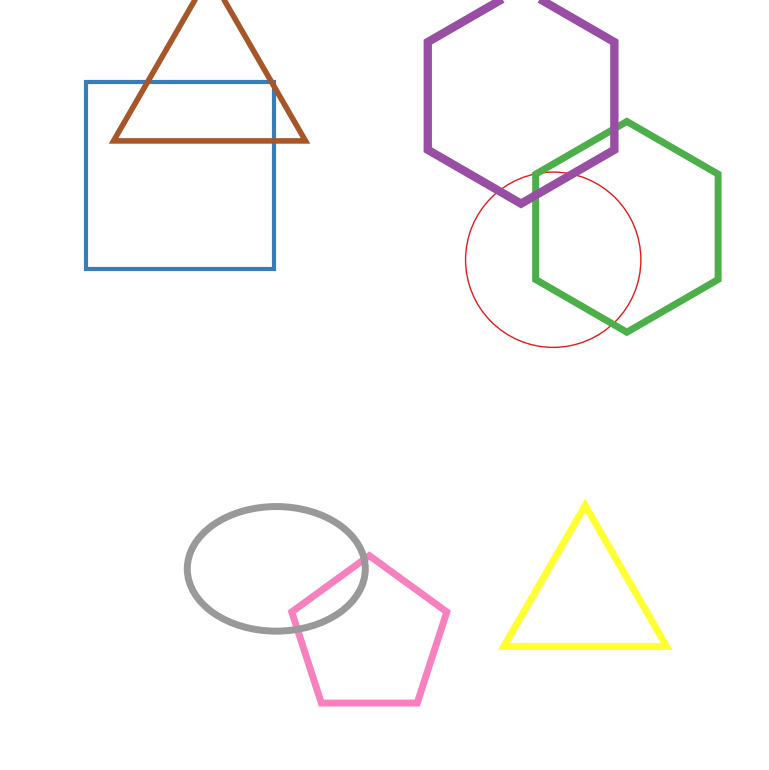[{"shape": "circle", "thickness": 0.5, "radius": 0.57, "center": [0.718, 0.663]}, {"shape": "square", "thickness": 1.5, "radius": 0.61, "center": [0.234, 0.772]}, {"shape": "hexagon", "thickness": 2.5, "radius": 0.68, "center": [0.814, 0.705]}, {"shape": "hexagon", "thickness": 3, "radius": 0.7, "center": [0.677, 0.875]}, {"shape": "triangle", "thickness": 2.5, "radius": 0.61, "center": [0.76, 0.222]}, {"shape": "triangle", "thickness": 2, "radius": 0.72, "center": [0.272, 0.889]}, {"shape": "pentagon", "thickness": 2.5, "radius": 0.53, "center": [0.48, 0.173]}, {"shape": "oval", "thickness": 2.5, "radius": 0.58, "center": [0.359, 0.261]}]